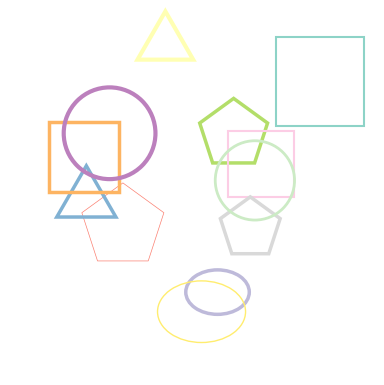[{"shape": "square", "thickness": 1.5, "radius": 0.57, "center": [0.832, 0.788]}, {"shape": "triangle", "thickness": 3, "radius": 0.42, "center": [0.43, 0.887]}, {"shape": "oval", "thickness": 2.5, "radius": 0.41, "center": [0.565, 0.241]}, {"shape": "pentagon", "thickness": 0.5, "radius": 0.56, "center": [0.319, 0.413]}, {"shape": "triangle", "thickness": 2.5, "radius": 0.44, "center": [0.224, 0.481]}, {"shape": "square", "thickness": 2.5, "radius": 0.45, "center": [0.219, 0.592]}, {"shape": "pentagon", "thickness": 2.5, "radius": 0.46, "center": [0.607, 0.652]}, {"shape": "square", "thickness": 1.5, "radius": 0.43, "center": [0.679, 0.574]}, {"shape": "pentagon", "thickness": 2.5, "radius": 0.41, "center": [0.65, 0.407]}, {"shape": "circle", "thickness": 3, "radius": 0.6, "center": [0.285, 0.654]}, {"shape": "circle", "thickness": 2, "radius": 0.51, "center": [0.662, 0.531]}, {"shape": "oval", "thickness": 1, "radius": 0.57, "center": [0.523, 0.19]}]